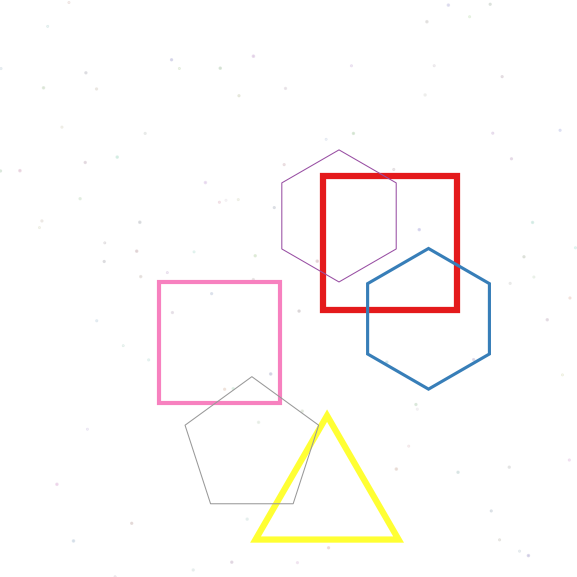[{"shape": "square", "thickness": 3, "radius": 0.58, "center": [0.676, 0.578]}, {"shape": "hexagon", "thickness": 1.5, "radius": 0.61, "center": [0.742, 0.447]}, {"shape": "hexagon", "thickness": 0.5, "radius": 0.57, "center": [0.587, 0.625]}, {"shape": "triangle", "thickness": 3, "radius": 0.72, "center": [0.566, 0.136]}, {"shape": "square", "thickness": 2, "radius": 0.52, "center": [0.379, 0.406]}, {"shape": "pentagon", "thickness": 0.5, "radius": 0.61, "center": [0.436, 0.225]}]